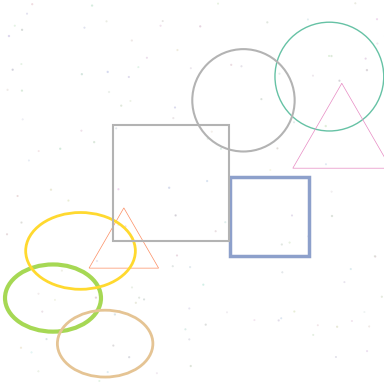[{"shape": "circle", "thickness": 1, "radius": 0.71, "center": [0.855, 0.801]}, {"shape": "triangle", "thickness": 0.5, "radius": 0.52, "center": [0.322, 0.356]}, {"shape": "square", "thickness": 2.5, "radius": 0.51, "center": [0.7, 0.438]}, {"shape": "triangle", "thickness": 0.5, "radius": 0.73, "center": [0.888, 0.637]}, {"shape": "oval", "thickness": 3, "radius": 0.62, "center": [0.138, 0.226]}, {"shape": "oval", "thickness": 2, "radius": 0.71, "center": [0.209, 0.348]}, {"shape": "oval", "thickness": 2, "radius": 0.62, "center": [0.273, 0.107]}, {"shape": "circle", "thickness": 1.5, "radius": 0.66, "center": [0.632, 0.739]}, {"shape": "square", "thickness": 1.5, "radius": 0.75, "center": [0.444, 0.524]}]